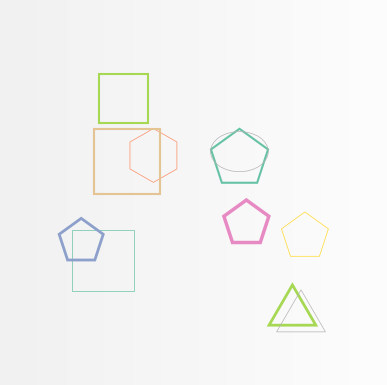[{"shape": "square", "thickness": 0.5, "radius": 0.4, "center": [0.266, 0.324]}, {"shape": "pentagon", "thickness": 1.5, "radius": 0.39, "center": [0.618, 0.588]}, {"shape": "hexagon", "thickness": 0.5, "radius": 0.35, "center": [0.396, 0.596]}, {"shape": "pentagon", "thickness": 2, "radius": 0.3, "center": [0.21, 0.373]}, {"shape": "pentagon", "thickness": 2.5, "radius": 0.3, "center": [0.636, 0.419]}, {"shape": "square", "thickness": 1.5, "radius": 0.32, "center": [0.32, 0.745]}, {"shape": "triangle", "thickness": 2, "radius": 0.35, "center": [0.755, 0.19]}, {"shape": "pentagon", "thickness": 0.5, "radius": 0.32, "center": [0.787, 0.386]}, {"shape": "square", "thickness": 1.5, "radius": 0.43, "center": [0.327, 0.58]}, {"shape": "triangle", "thickness": 0.5, "radius": 0.36, "center": [0.777, 0.174]}, {"shape": "oval", "thickness": 0.5, "radius": 0.37, "center": [0.618, 0.606]}]